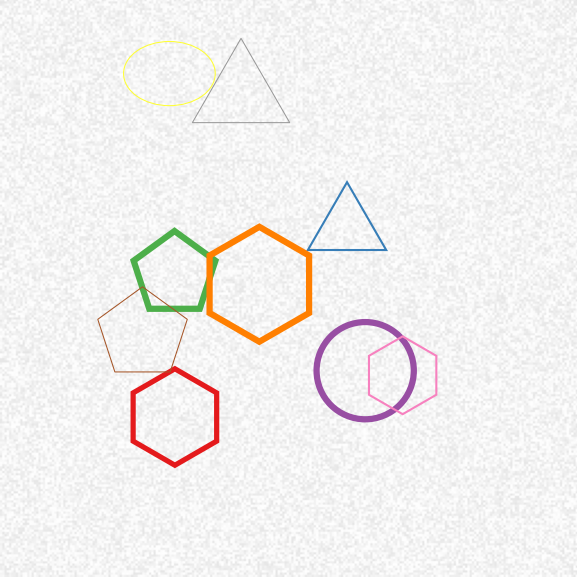[{"shape": "hexagon", "thickness": 2.5, "radius": 0.42, "center": [0.303, 0.277]}, {"shape": "triangle", "thickness": 1, "radius": 0.39, "center": [0.601, 0.605]}, {"shape": "pentagon", "thickness": 3, "radius": 0.37, "center": [0.302, 0.525]}, {"shape": "circle", "thickness": 3, "radius": 0.42, "center": [0.632, 0.357]}, {"shape": "hexagon", "thickness": 3, "radius": 0.5, "center": [0.449, 0.507]}, {"shape": "oval", "thickness": 0.5, "radius": 0.4, "center": [0.293, 0.872]}, {"shape": "pentagon", "thickness": 0.5, "radius": 0.41, "center": [0.247, 0.421]}, {"shape": "hexagon", "thickness": 1, "radius": 0.34, "center": [0.697, 0.349]}, {"shape": "triangle", "thickness": 0.5, "radius": 0.49, "center": [0.417, 0.835]}]